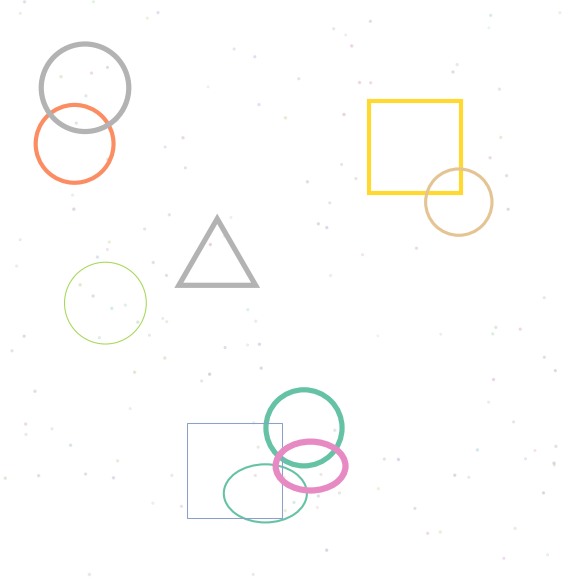[{"shape": "circle", "thickness": 2.5, "radius": 0.33, "center": [0.526, 0.258]}, {"shape": "oval", "thickness": 1, "radius": 0.36, "center": [0.459, 0.145]}, {"shape": "circle", "thickness": 2, "radius": 0.34, "center": [0.129, 0.75]}, {"shape": "square", "thickness": 0.5, "radius": 0.41, "center": [0.406, 0.184]}, {"shape": "oval", "thickness": 3, "radius": 0.3, "center": [0.538, 0.192]}, {"shape": "circle", "thickness": 0.5, "radius": 0.35, "center": [0.183, 0.474]}, {"shape": "square", "thickness": 2, "radius": 0.4, "center": [0.719, 0.745]}, {"shape": "circle", "thickness": 1.5, "radius": 0.29, "center": [0.794, 0.649]}, {"shape": "triangle", "thickness": 2.5, "radius": 0.38, "center": [0.376, 0.543]}, {"shape": "circle", "thickness": 2.5, "radius": 0.38, "center": [0.147, 0.847]}]